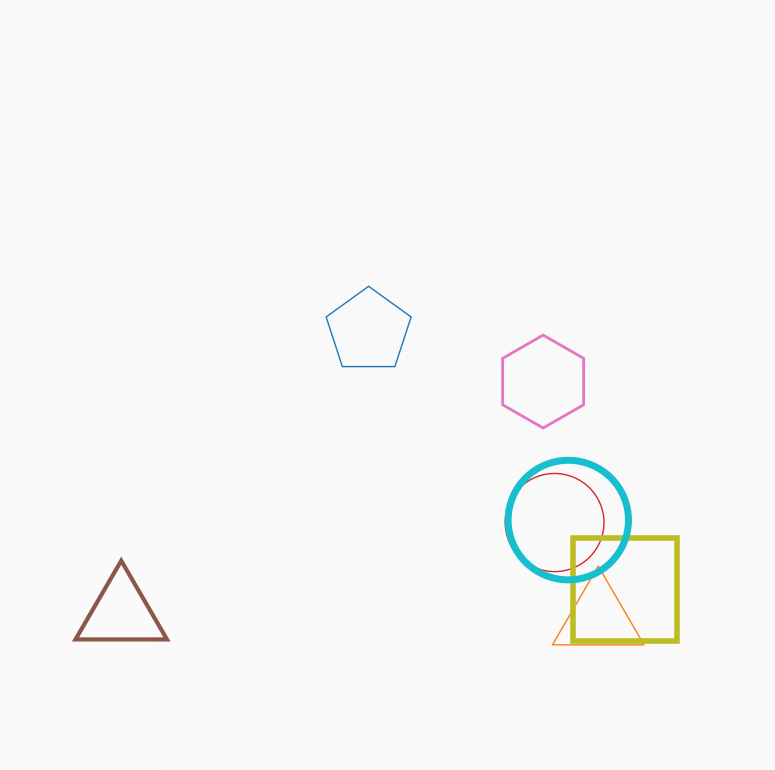[{"shape": "pentagon", "thickness": 0.5, "radius": 0.29, "center": [0.476, 0.571]}, {"shape": "triangle", "thickness": 0.5, "radius": 0.34, "center": [0.772, 0.197]}, {"shape": "circle", "thickness": 0.5, "radius": 0.32, "center": [0.716, 0.321]}, {"shape": "triangle", "thickness": 1.5, "radius": 0.34, "center": [0.156, 0.204]}, {"shape": "hexagon", "thickness": 1, "radius": 0.3, "center": [0.701, 0.504]}, {"shape": "square", "thickness": 2, "radius": 0.34, "center": [0.807, 0.234]}, {"shape": "circle", "thickness": 2.5, "radius": 0.39, "center": [0.733, 0.325]}]